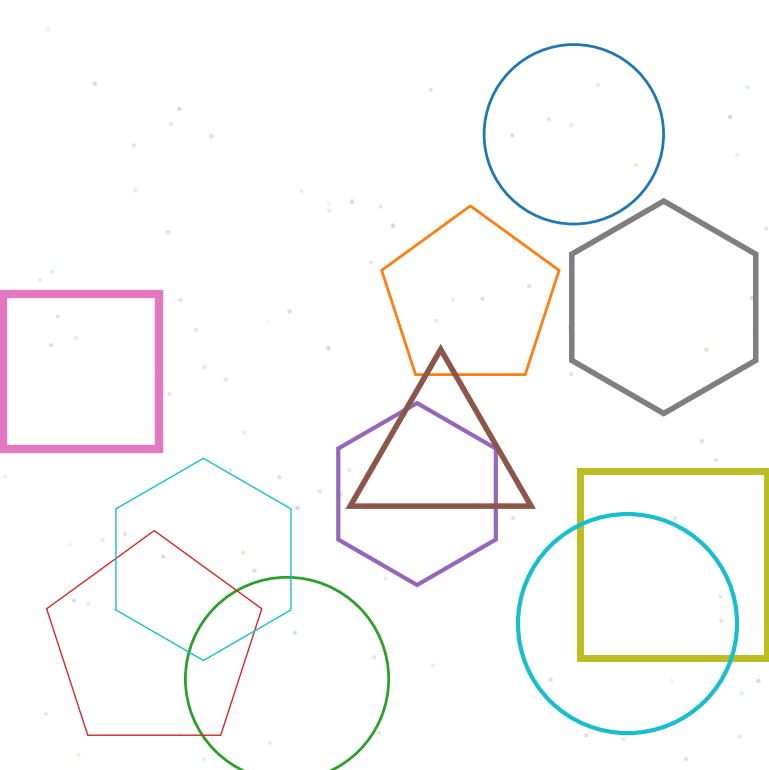[{"shape": "circle", "thickness": 1, "radius": 0.58, "center": [0.745, 0.826]}, {"shape": "pentagon", "thickness": 1, "radius": 0.61, "center": [0.611, 0.611]}, {"shape": "circle", "thickness": 1, "radius": 0.66, "center": [0.373, 0.118]}, {"shape": "pentagon", "thickness": 0.5, "radius": 0.73, "center": [0.2, 0.164]}, {"shape": "hexagon", "thickness": 1.5, "radius": 0.59, "center": [0.542, 0.358]}, {"shape": "triangle", "thickness": 2, "radius": 0.68, "center": [0.572, 0.411]}, {"shape": "square", "thickness": 3, "radius": 0.5, "center": [0.105, 0.518]}, {"shape": "hexagon", "thickness": 2, "radius": 0.69, "center": [0.862, 0.601]}, {"shape": "square", "thickness": 2.5, "radius": 0.61, "center": [0.874, 0.267]}, {"shape": "circle", "thickness": 1.5, "radius": 0.71, "center": [0.815, 0.19]}, {"shape": "hexagon", "thickness": 0.5, "radius": 0.66, "center": [0.264, 0.273]}]